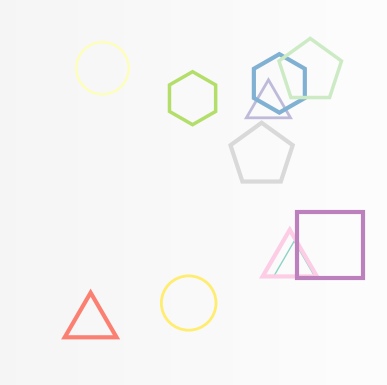[{"shape": "triangle", "thickness": 1, "radius": 0.3, "center": [0.759, 0.313]}, {"shape": "circle", "thickness": 1.5, "radius": 0.34, "center": [0.264, 0.823]}, {"shape": "triangle", "thickness": 2, "radius": 0.33, "center": [0.693, 0.727]}, {"shape": "triangle", "thickness": 3, "radius": 0.39, "center": [0.234, 0.163]}, {"shape": "hexagon", "thickness": 3, "radius": 0.38, "center": [0.721, 0.783]}, {"shape": "hexagon", "thickness": 2.5, "radius": 0.34, "center": [0.497, 0.745]}, {"shape": "triangle", "thickness": 3, "radius": 0.4, "center": [0.748, 0.322]}, {"shape": "pentagon", "thickness": 3, "radius": 0.42, "center": [0.675, 0.597]}, {"shape": "square", "thickness": 3, "radius": 0.43, "center": [0.851, 0.364]}, {"shape": "pentagon", "thickness": 2.5, "radius": 0.42, "center": [0.801, 0.815]}, {"shape": "circle", "thickness": 2, "radius": 0.35, "center": [0.487, 0.213]}]